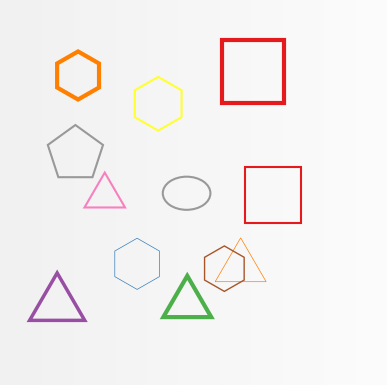[{"shape": "square", "thickness": 1.5, "radius": 0.36, "center": [0.705, 0.494]}, {"shape": "square", "thickness": 3, "radius": 0.4, "center": [0.653, 0.814]}, {"shape": "hexagon", "thickness": 0.5, "radius": 0.33, "center": [0.354, 0.315]}, {"shape": "triangle", "thickness": 3, "radius": 0.36, "center": [0.483, 0.212]}, {"shape": "triangle", "thickness": 2.5, "radius": 0.41, "center": [0.148, 0.209]}, {"shape": "hexagon", "thickness": 3, "radius": 0.31, "center": [0.201, 0.804]}, {"shape": "triangle", "thickness": 0.5, "radius": 0.38, "center": [0.621, 0.306]}, {"shape": "hexagon", "thickness": 1.5, "radius": 0.35, "center": [0.408, 0.731]}, {"shape": "hexagon", "thickness": 1, "radius": 0.3, "center": [0.579, 0.302]}, {"shape": "triangle", "thickness": 1.5, "radius": 0.3, "center": [0.27, 0.491]}, {"shape": "oval", "thickness": 1.5, "radius": 0.31, "center": [0.482, 0.498]}, {"shape": "pentagon", "thickness": 1.5, "radius": 0.37, "center": [0.195, 0.6]}]